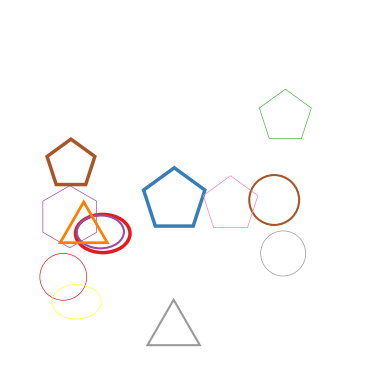[{"shape": "circle", "thickness": 0.5, "radius": 0.3, "center": [0.164, 0.281]}, {"shape": "oval", "thickness": 2.5, "radius": 0.35, "center": [0.267, 0.393]}, {"shape": "pentagon", "thickness": 2.5, "radius": 0.42, "center": [0.453, 0.48]}, {"shape": "pentagon", "thickness": 0.5, "radius": 0.35, "center": [0.741, 0.697]}, {"shape": "oval", "thickness": 1.5, "radius": 0.31, "center": [0.261, 0.398]}, {"shape": "hexagon", "thickness": 0.5, "radius": 0.4, "center": [0.181, 0.437]}, {"shape": "triangle", "thickness": 2, "radius": 0.35, "center": [0.218, 0.405]}, {"shape": "oval", "thickness": 0.5, "radius": 0.32, "center": [0.198, 0.216]}, {"shape": "pentagon", "thickness": 2.5, "radius": 0.33, "center": [0.184, 0.573]}, {"shape": "circle", "thickness": 1.5, "radius": 0.32, "center": [0.712, 0.481]}, {"shape": "pentagon", "thickness": 0.5, "radius": 0.37, "center": [0.599, 0.469]}, {"shape": "triangle", "thickness": 1.5, "radius": 0.39, "center": [0.451, 0.143]}, {"shape": "circle", "thickness": 0.5, "radius": 0.29, "center": [0.735, 0.342]}]